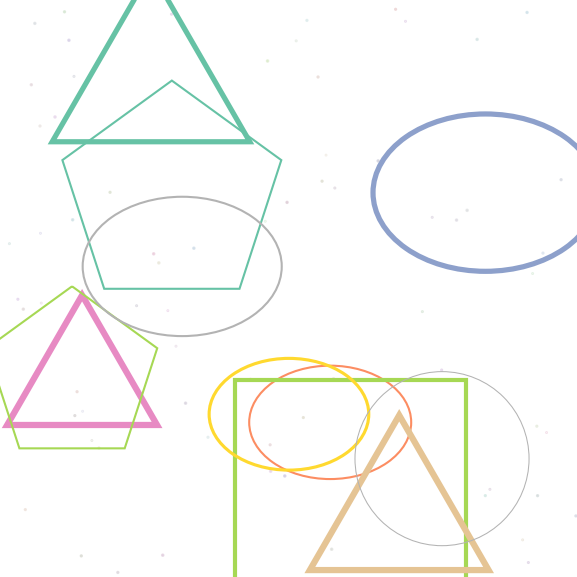[{"shape": "triangle", "thickness": 2.5, "radius": 0.99, "center": [0.261, 0.852]}, {"shape": "pentagon", "thickness": 1, "radius": 1.0, "center": [0.298, 0.66]}, {"shape": "oval", "thickness": 1, "radius": 0.7, "center": [0.572, 0.268]}, {"shape": "oval", "thickness": 2.5, "radius": 0.97, "center": [0.841, 0.666]}, {"shape": "triangle", "thickness": 3, "radius": 0.75, "center": [0.142, 0.338]}, {"shape": "square", "thickness": 2, "radius": 1.0, "center": [0.607, 0.141]}, {"shape": "pentagon", "thickness": 1, "radius": 0.78, "center": [0.125, 0.348]}, {"shape": "oval", "thickness": 1.5, "radius": 0.69, "center": [0.5, 0.282]}, {"shape": "triangle", "thickness": 3, "radius": 0.89, "center": [0.691, 0.101]}, {"shape": "circle", "thickness": 0.5, "radius": 0.75, "center": [0.765, 0.205]}, {"shape": "oval", "thickness": 1, "radius": 0.86, "center": [0.316, 0.538]}]